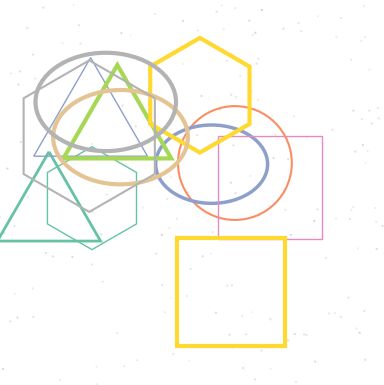[{"shape": "hexagon", "thickness": 1, "radius": 0.67, "center": [0.239, 0.485]}, {"shape": "triangle", "thickness": 2, "radius": 0.77, "center": [0.127, 0.451]}, {"shape": "circle", "thickness": 1.5, "radius": 0.74, "center": [0.61, 0.577]}, {"shape": "triangle", "thickness": 1, "radius": 0.85, "center": [0.235, 0.68]}, {"shape": "oval", "thickness": 2.5, "radius": 0.73, "center": [0.55, 0.574]}, {"shape": "square", "thickness": 1, "radius": 0.67, "center": [0.701, 0.514]}, {"shape": "triangle", "thickness": 3, "radius": 0.81, "center": [0.305, 0.669]}, {"shape": "hexagon", "thickness": 3, "radius": 0.74, "center": [0.519, 0.753]}, {"shape": "square", "thickness": 3, "radius": 0.7, "center": [0.6, 0.242]}, {"shape": "oval", "thickness": 3, "radius": 0.88, "center": [0.313, 0.644]}, {"shape": "hexagon", "thickness": 1.5, "radius": 0.98, "center": [0.232, 0.646]}, {"shape": "oval", "thickness": 3, "radius": 0.91, "center": [0.275, 0.735]}]